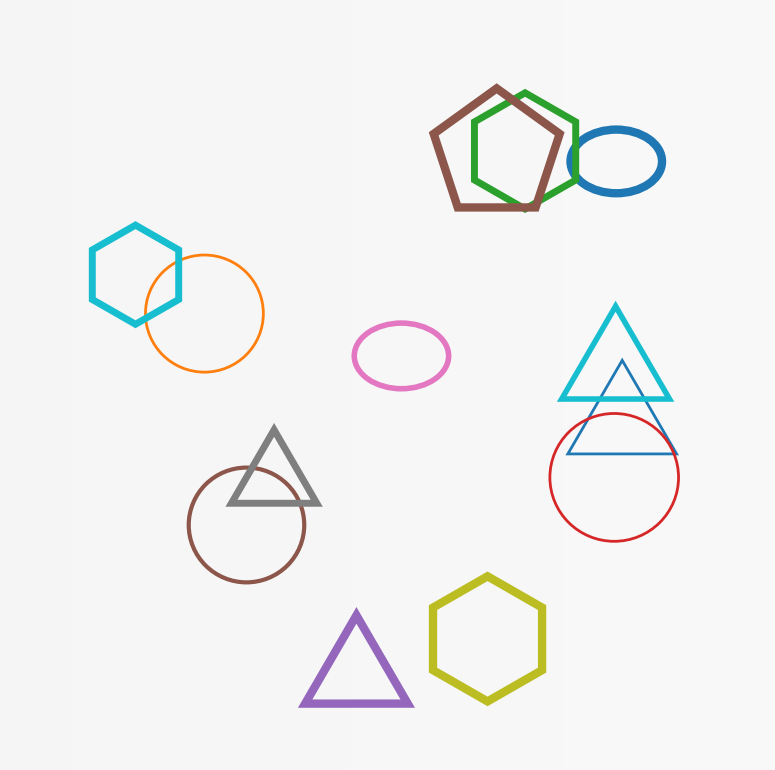[{"shape": "triangle", "thickness": 1, "radius": 0.41, "center": [0.803, 0.451]}, {"shape": "oval", "thickness": 3, "radius": 0.3, "center": [0.795, 0.79]}, {"shape": "circle", "thickness": 1, "radius": 0.38, "center": [0.264, 0.593]}, {"shape": "hexagon", "thickness": 2.5, "radius": 0.38, "center": [0.678, 0.804]}, {"shape": "circle", "thickness": 1, "radius": 0.42, "center": [0.793, 0.38]}, {"shape": "triangle", "thickness": 3, "radius": 0.38, "center": [0.46, 0.124]}, {"shape": "pentagon", "thickness": 3, "radius": 0.43, "center": [0.641, 0.8]}, {"shape": "circle", "thickness": 1.5, "radius": 0.37, "center": [0.318, 0.318]}, {"shape": "oval", "thickness": 2, "radius": 0.3, "center": [0.518, 0.538]}, {"shape": "triangle", "thickness": 2.5, "radius": 0.32, "center": [0.354, 0.378]}, {"shape": "hexagon", "thickness": 3, "radius": 0.41, "center": [0.629, 0.17]}, {"shape": "triangle", "thickness": 2, "radius": 0.4, "center": [0.794, 0.522]}, {"shape": "hexagon", "thickness": 2.5, "radius": 0.32, "center": [0.175, 0.643]}]